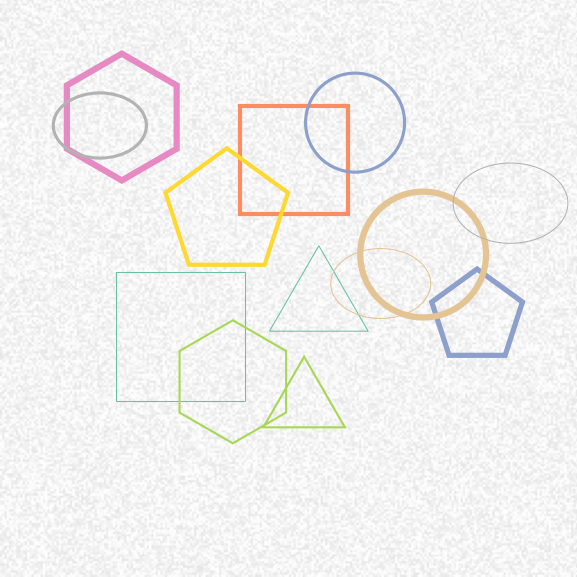[{"shape": "square", "thickness": 0.5, "radius": 0.56, "center": [0.312, 0.417]}, {"shape": "triangle", "thickness": 0.5, "radius": 0.49, "center": [0.552, 0.475]}, {"shape": "square", "thickness": 2, "radius": 0.47, "center": [0.509, 0.722]}, {"shape": "circle", "thickness": 1.5, "radius": 0.43, "center": [0.615, 0.787]}, {"shape": "pentagon", "thickness": 2.5, "radius": 0.41, "center": [0.826, 0.451]}, {"shape": "hexagon", "thickness": 3, "radius": 0.55, "center": [0.211, 0.796]}, {"shape": "hexagon", "thickness": 1, "radius": 0.53, "center": [0.403, 0.338]}, {"shape": "triangle", "thickness": 1, "radius": 0.41, "center": [0.527, 0.3]}, {"shape": "pentagon", "thickness": 2, "radius": 0.56, "center": [0.393, 0.631]}, {"shape": "circle", "thickness": 3, "radius": 0.54, "center": [0.733, 0.558]}, {"shape": "oval", "thickness": 0.5, "radius": 0.43, "center": [0.659, 0.508]}, {"shape": "oval", "thickness": 0.5, "radius": 0.5, "center": [0.884, 0.647]}, {"shape": "oval", "thickness": 1.5, "radius": 0.4, "center": [0.173, 0.782]}]